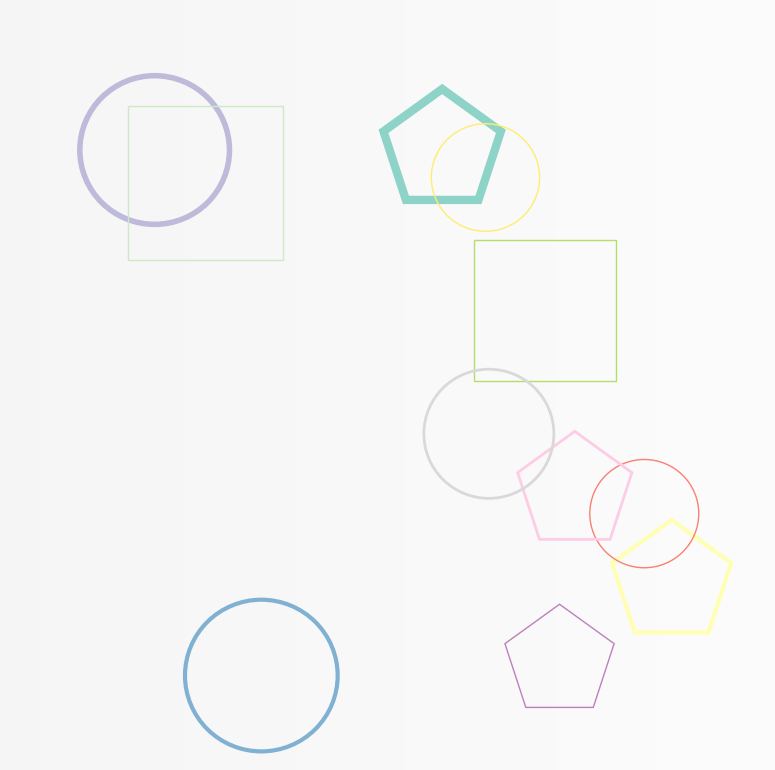[{"shape": "pentagon", "thickness": 3, "radius": 0.4, "center": [0.571, 0.805]}, {"shape": "pentagon", "thickness": 1.5, "radius": 0.4, "center": [0.867, 0.244]}, {"shape": "circle", "thickness": 2, "radius": 0.48, "center": [0.2, 0.805]}, {"shape": "circle", "thickness": 0.5, "radius": 0.35, "center": [0.831, 0.333]}, {"shape": "circle", "thickness": 1.5, "radius": 0.49, "center": [0.337, 0.123]}, {"shape": "square", "thickness": 0.5, "radius": 0.46, "center": [0.703, 0.597]}, {"shape": "pentagon", "thickness": 1, "radius": 0.39, "center": [0.742, 0.362]}, {"shape": "circle", "thickness": 1, "radius": 0.42, "center": [0.631, 0.437]}, {"shape": "pentagon", "thickness": 0.5, "radius": 0.37, "center": [0.722, 0.141]}, {"shape": "square", "thickness": 0.5, "radius": 0.5, "center": [0.265, 0.763]}, {"shape": "circle", "thickness": 0.5, "radius": 0.35, "center": [0.626, 0.769]}]